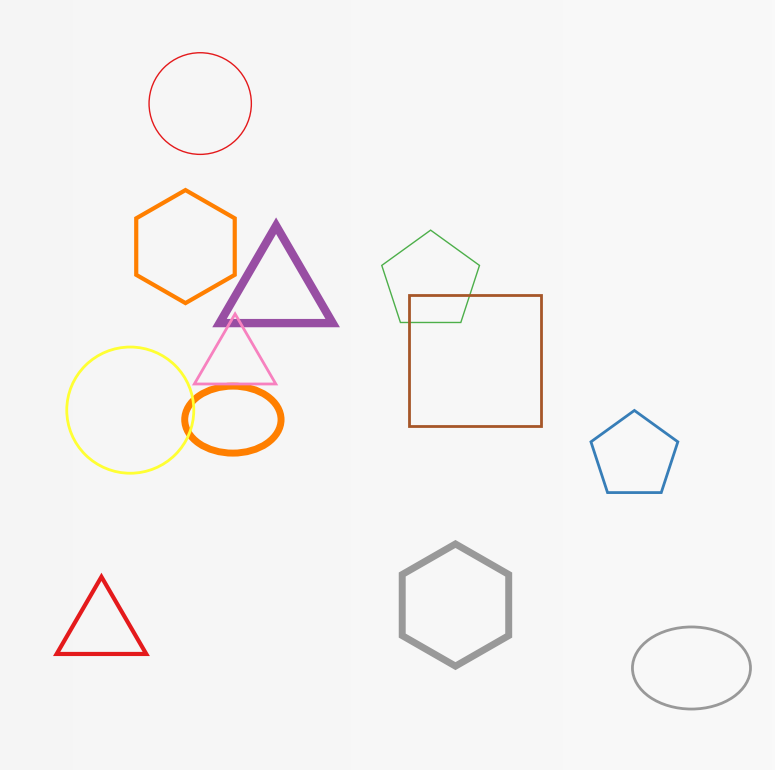[{"shape": "circle", "thickness": 0.5, "radius": 0.33, "center": [0.258, 0.866]}, {"shape": "triangle", "thickness": 1.5, "radius": 0.33, "center": [0.131, 0.184]}, {"shape": "pentagon", "thickness": 1, "radius": 0.29, "center": [0.819, 0.408]}, {"shape": "pentagon", "thickness": 0.5, "radius": 0.33, "center": [0.556, 0.635]}, {"shape": "triangle", "thickness": 3, "radius": 0.42, "center": [0.356, 0.623]}, {"shape": "hexagon", "thickness": 1.5, "radius": 0.37, "center": [0.239, 0.68]}, {"shape": "oval", "thickness": 2.5, "radius": 0.31, "center": [0.3, 0.455]}, {"shape": "circle", "thickness": 1, "radius": 0.41, "center": [0.168, 0.467]}, {"shape": "square", "thickness": 1, "radius": 0.42, "center": [0.613, 0.532]}, {"shape": "triangle", "thickness": 1, "radius": 0.3, "center": [0.303, 0.532]}, {"shape": "hexagon", "thickness": 2.5, "radius": 0.4, "center": [0.588, 0.214]}, {"shape": "oval", "thickness": 1, "radius": 0.38, "center": [0.892, 0.132]}]